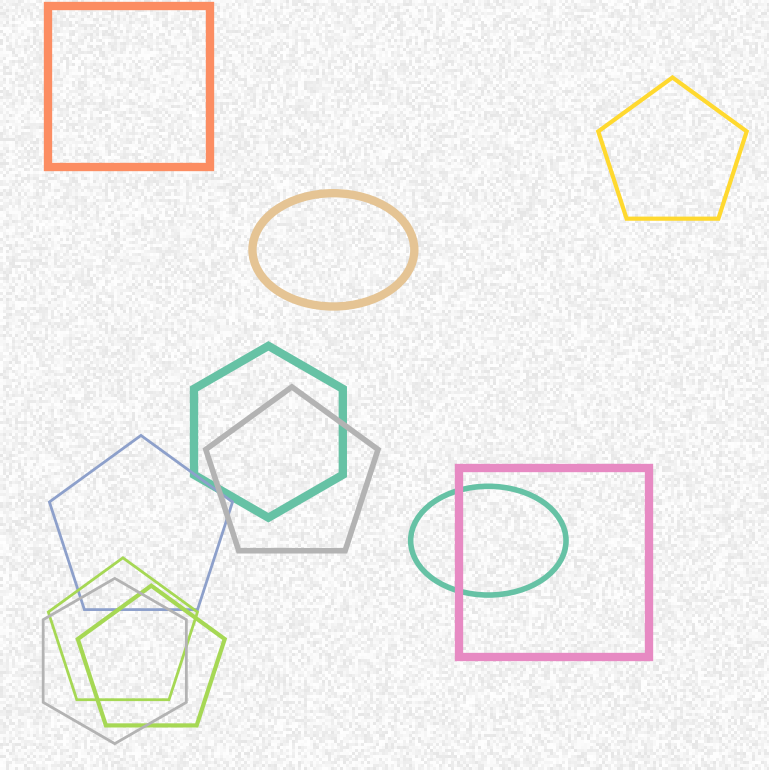[{"shape": "oval", "thickness": 2, "radius": 0.5, "center": [0.634, 0.298]}, {"shape": "hexagon", "thickness": 3, "radius": 0.56, "center": [0.349, 0.439]}, {"shape": "square", "thickness": 3, "radius": 0.52, "center": [0.167, 0.888]}, {"shape": "pentagon", "thickness": 1, "radius": 0.63, "center": [0.183, 0.309]}, {"shape": "square", "thickness": 3, "radius": 0.61, "center": [0.719, 0.27]}, {"shape": "pentagon", "thickness": 1, "radius": 0.51, "center": [0.16, 0.174]}, {"shape": "pentagon", "thickness": 1.5, "radius": 0.5, "center": [0.196, 0.139]}, {"shape": "pentagon", "thickness": 1.5, "radius": 0.51, "center": [0.873, 0.798]}, {"shape": "oval", "thickness": 3, "radius": 0.53, "center": [0.433, 0.676]}, {"shape": "hexagon", "thickness": 1, "radius": 0.54, "center": [0.149, 0.142]}, {"shape": "pentagon", "thickness": 2, "radius": 0.59, "center": [0.379, 0.38]}]